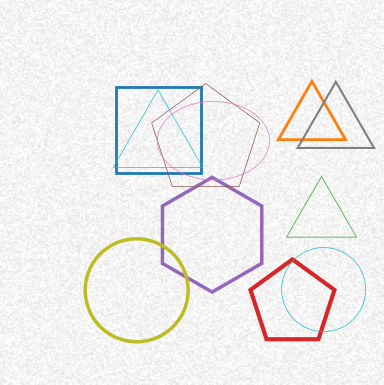[{"shape": "square", "thickness": 2, "radius": 0.55, "center": [0.411, 0.662]}, {"shape": "triangle", "thickness": 2, "radius": 0.5, "center": [0.81, 0.688]}, {"shape": "triangle", "thickness": 0.5, "radius": 0.53, "center": [0.835, 0.437]}, {"shape": "pentagon", "thickness": 3, "radius": 0.57, "center": [0.76, 0.212]}, {"shape": "hexagon", "thickness": 2.5, "radius": 0.74, "center": [0.551, 0.39]}, {"shape": "pentagon", "thickness": 0.5, "radius": 0.74, "center": [0.534, 0.635]}, {"shape": "oval", "thickness": 0.5, "radius": 0.73, "center": [0.554, 0.635]}, {"shape": "triangle", "thickness": 1.5, "radius": 0.57, "center": [0.872, 0.673]}, {"shape": "circle", "thickness": 2.5, "radius": 0.67, "center": [0.355, 0.246]}, {"shape": "triangle", "thickness": 0.5, "radius": 0.67, "center": [0.41, 0.632]}, {"shape": "circle", "thickness": 0.5, "radius": 0.55, "center": [0.841, 0.248]}]